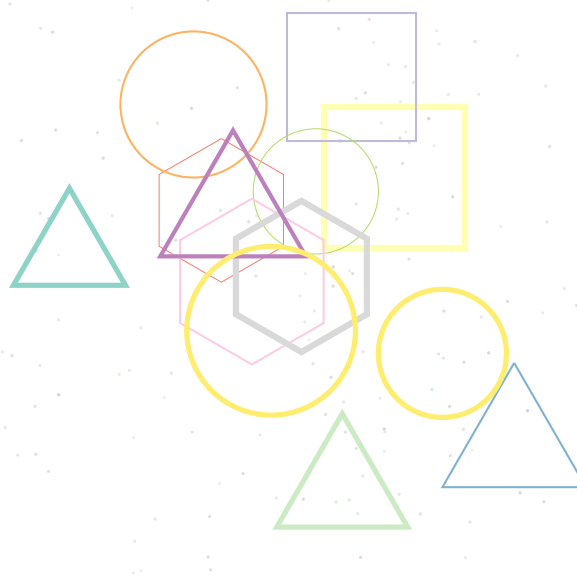[{"shape": "triangle", "thickness": 2.5, "radius": 0.56, "center": [0.12, 0.561]}, {"shape": "square", "thickness": 3, "radius": 0.61, "center": [0.682, 0.692]}, {"shape": "square", "thickness": 1, "radius": 0.56, "center": [0.609, 0.866]}, {"shape": "hexagon", "thickness": 0.5, "radius": 0.62, "center": [0.383, 0.635]}, {"shape": "triangle", "thickness": 1, "radius": 0.72, "center": [0.89, 0.227]}, {"shape": "circle", "thickness": 1, "radius": 0.63, "center": [0.335, 0.818]}, {"shape": "circle", "thickness": 0.5, "radius": 0.54, "center": [0.547, 0.668]}, {"shape": "hexagon", "thickness": 1, "radius": 0.72, "center": [0.436, 0.512]}, {"shape": "hexagon", "thickness": 3, "radius": 0.65, "center": [0.522, 0.52]}, {"shape": "triangle", "thickness": 2, "radius": 0.73, "center": [0.404, 0.628]}, {"shape": "triangle", "thickness": 2.5, "radius": 0.65, "center": [0.593, 0.152]}, {"shape": "circle", "thickness": 2.5, "radius": 0.73, "center": [0.469, 0.426]}, {"shape": "circle", "thickness": 2.5, "radius": 0.55, "center": [0.766, 0.387]}]